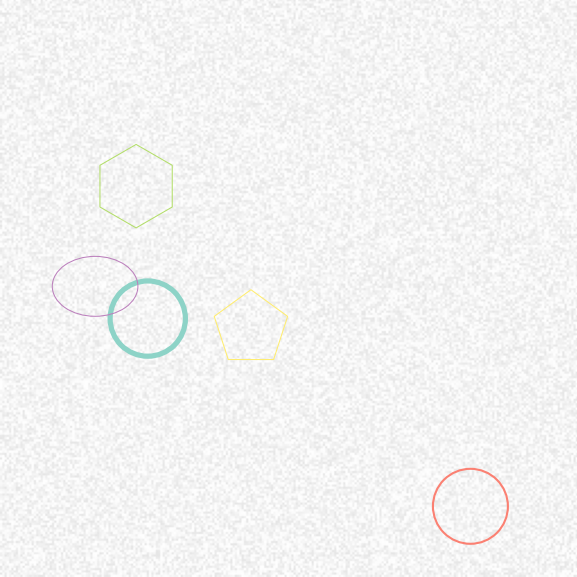[{"shape": "circle", "thickness": 2.5, "radius": 0.33, "center": [0.256, 0.447]}, {"shape": "circle", "thickness": 1, "radius": 0.32, "center": [0.815, 0.122]}, {"shape": "hexagon", "thickness": 0.5, "radius": 0.36, "center": [0.236, 0.677]}, {"shape": "oval", "thickness": 0.5, "radius": 0.37, "center": [0.165, 0.503]}, {"shape": "pentagon", "thickness": 0.5, "radius": 0.33, "center": [0.435, 0.431]}]